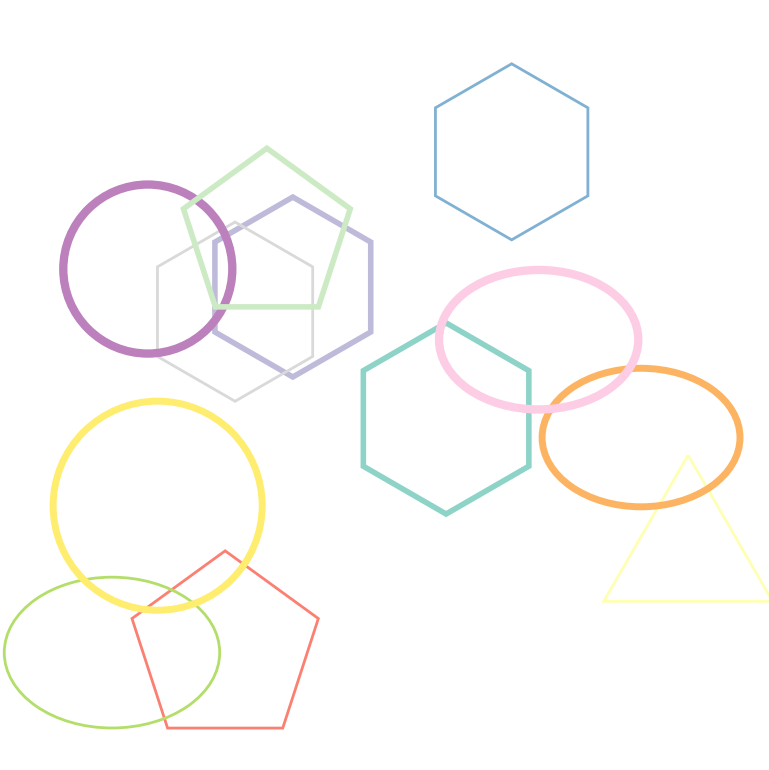[{"shape": "hexagon", "thickness": 2, "radius": 0.62, "center": [0.579, 0.457]}, {"shape": "triangle", "thickness": 1, "radius": 0.63, "center": [0.894, 0.282]}, {"shape": "hexagon", "thickness": 2, "radius": 0.58, "center": [0.38, 0.627]}, {"shape": "pentagon", "thickness": 1, "radius": 0.64, "center": [0.292, 0.157]}, {"shape": "hexagon", "thickness": 1, "radius": 0.57, "center": [0.664, 0.803]}, {"shape": "oval", "thickness": 2.5, "radius": 0.64, "center": [0.833, 0.432]}, {"shape": "oval", "thickness": 1, "radius": 0.7, "center": [0.145, 0.152]}, {"shape": "oval", "thickness": 3, "radius": 0.65, "center": [0.7, 0.559]}, {"shape": "hexagon", "thickness": 1, "radius": 0.58, "center": [0.305, 0.595]}, {"shape": "circle", "thickness": 3, "radius": 0.55, "center": [0.192, 0.651]}, {"shape": "pentagon", "thickness": 2, "radius": 0.57, "center": [0.347, 0.694]}, {"shape": "circle", "thickness": 2.5, "radius": 0.68, "center": [0.205, 0.343]}]